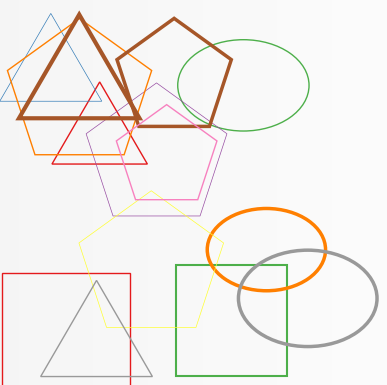[{"shape": "triangle", "thickness": 1, "radius": 0.71, "center": [0.257, 0.645]}, {"shape": "square", "thickness": 1, "radius": 0.82, "center": [0.17, 0.125]}, {"shape": "triangle", "thickness": 0.5, "radius": 0.76, "center": [0.131, 0.813]}, {"shape": "oval", "thickness": 1, "radius": 0.85, "center": [0.628, 0.778]}, {"shape": "square", "thickness": 1.5, "radius": 0.72, "center": [0.597, 0.168]}, {"shape": "pentagon", "thickness": 0.5, "radius": 0.96, "center": [0.404, 0.594]}, {"shape": "pentagon", "thickness": 1, "radius": 0.98, "center": [0.205, 0.756]}, {"shape": "oval", "thickness": 2.5, "radius": 0.76, "center": [0.687, 0.352]}, {"shape": "pentagon", "thickness": 0.5, "radius": 0.98, "center": [0.39, 0.308]}, {"shape": "triangle", "thickness": 3, "radius": 0.9, "center": [0.204, 0.783]}, {"shape": "pentagon", "thickness": 2.5, "radius": 0.78, "center": [0.449, 0.797]}, {"shape": "pentagon", "thickness": 1, "radius": 0.68, "center": [0.43, 0.592]}, {"shape": "triangle", "thickness": 1, "radius": 0.83, "center": [0.249, 0.105]}, {"shape": "oval", "thickness": 2.5, "radius": 0.89, "center": [0.794, 0.225]}]